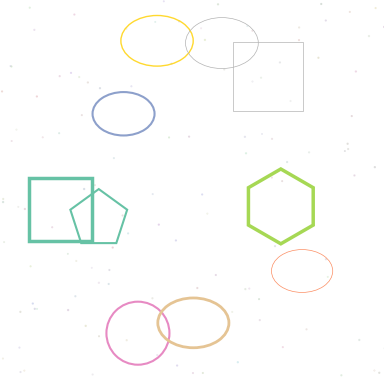[{"shape": "square", "thickness": 2.5, "radius": 0.41, "center": [0.157, 0.456]}, {"shape": "pentagon", "thickness": 1.5, "radius": 0.39, "center": [0.257, 0.431]}, {"shape": "oval", "thickness": 0.5, "radius": 0.4, "center": [0.785, 0.296]}, {"shape": "oval", "thickness": 1.5, "radius": 0.4, "center": [0.321, 0.704]}, {"shape": "circle", "thickness": 1.5, "radius": 0.41, "center": [0.358, 0.135]}, {"shape": "hexagon", "thickness": 2.5, "radius": 0.49, "center": [0.729, 0.464]}, {"shape": "oval", "thickness": 1, "radius": 0.47, "center": [0.408, 0.894]}, {"shape": "oval", "thickness": 2, "radius": 0.46, "center": [0.502, 0.161]}, {"shape": "square", "thickness": 0.5, "radius": 0.45, "center": [0.696, 0.801]}, {"shape": "oval", "thickness": 0.5, "radius": 0.47, "center": [0.576, 0.888]}]